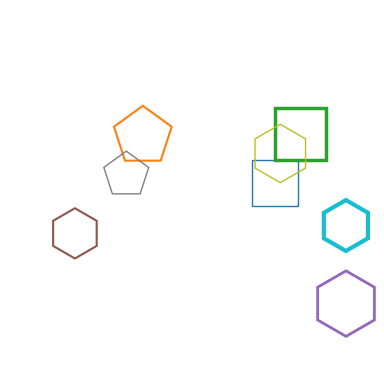[{"shape": "square", "thickness": 1, "radius": 0.3, "center": [0.715, 0.525]}, {"shape": "pentagon", "thickness": 1.5, "radius": 0.39, "center": [0.371, 0.646]}, {"shape": "square", "thickness": 2.5, "radius": 0.34, "center": [0.781, 0.652]}, {"shape": "hexagon", "thickness": 2, "radius": 0.43, "center": [0.899, 0.211]}, {"shape": "hexagon", "thickness": 1.5, "radius": 0.33, "center": [0.195, 0.394]}, {"shape": "pentagon", "thickness": 1, "radius": 0.31, "center": [0.328, 0.546]}, {"shape": "hexagon", "thickness": 1, "radius": 0.38, "center": [0.728, 0.601]}, {"shape": "hexagon", "thickness": 3, "radius": 0.33, "center": [0.898, 0.414]}]